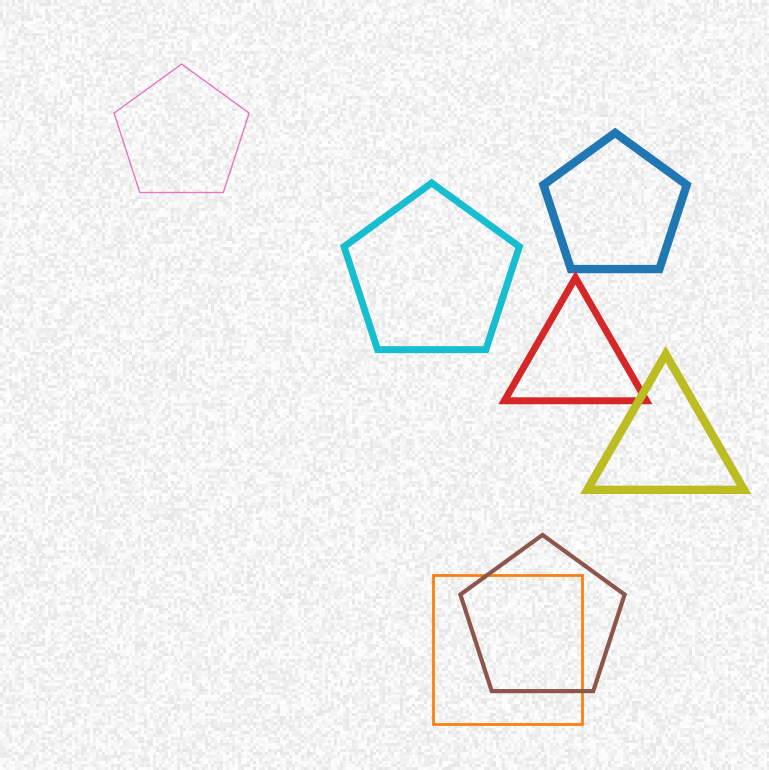[{"shape": "pentagon", "thickness": 3, "radius": 0.49, "center": [0.799, 0.73]}, {"shape": "square", "thickness": 1, "radius": 0.48, "center": [0.659, 0.157]}, {"shape": "triangle", "thickness": 2.5, "radius": 0.53, "center": [0.747, 0.533]}, {"shape": "pentagon", "thickness": 1.5, "radius": 0.56, "center": [0.705, 0.193]}, {"shape": "pentagon", "thickness": 0.5, "radius": 0.46, "center": [0.236, 0.825]}, {"shape": "triangle", "thickness": 3, "radius": 0.59, "center": [0.865, 0.423]}, {"shape": "pentagon", "thickness": 2.5, "radius": 0.6, "center": [0.561, 0.643]}]